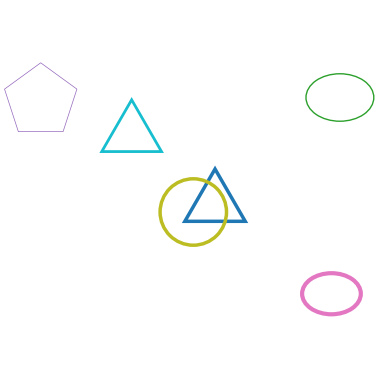[{"shape": "triangle", "thickness": 2.5, "radius": 0.45, "center": [0.559, 0.47]}, {"shape": "oval", "thickness": 1, "radius": 0.44, "center": [0.883, 0.747]}, {"shape": "pentagon", "thickness": 0.5, "radius": 0.49, "center": [0.106, 0.738]}, {"shape": "oval", "thickness": 3, "radius": 0.38, "center": [0.861, 0.237]}, {"shape": "circle", "thickness": 2.5, "radius": 0.43, "center": [0.502, 0.449]}, {"shape": "triangle", "thickness": 2, "radius": 0.45, "center": [0.342, 0.651]}]